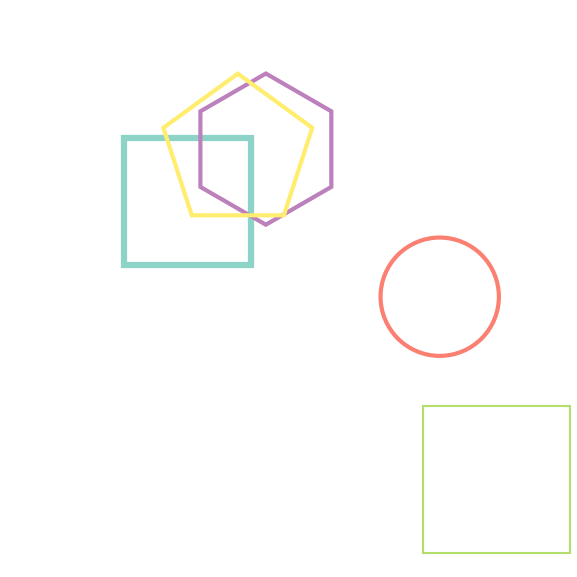[{"shape": "square", "thickness": 3, "radius": 0.55, "center": [0.325, 0.65]}, {"shape": "circle", "thickness": 2, "radius": 0.51, "center": [0.761, 0.485]}, {"shape": "square", "thickness": 1, "radius": 0.64, "center": [0.86, 0.168]}, {"shape": "hexagon", "thickness": 2, "radius": 0.65, "center": [0.46, 0.741]}, {"shape": "pentagon", "thickness": 2, "radius": 0.68, "center": [0.412, 0.736]}]